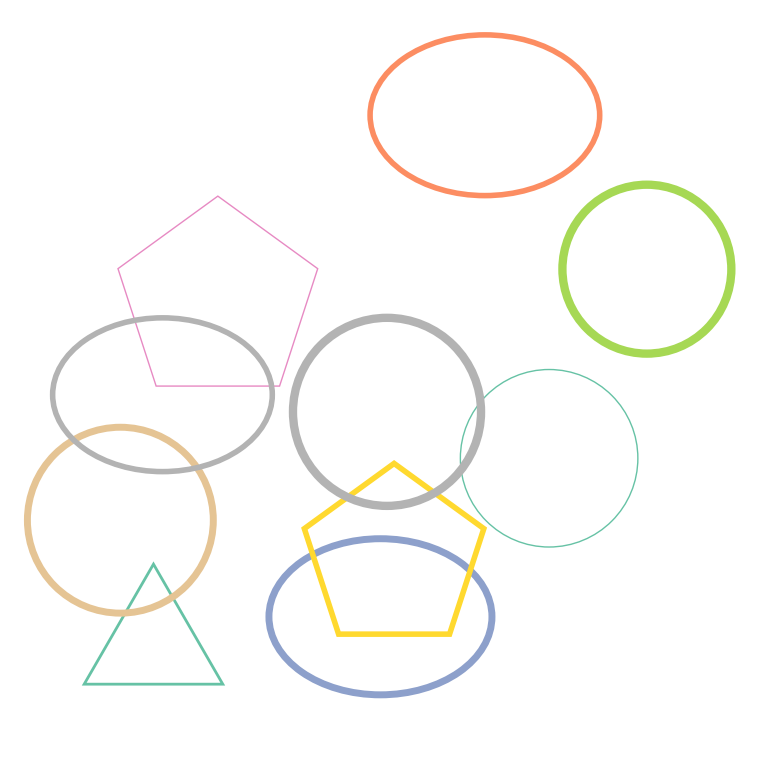[{"shape": "circle", "thickness": 0.5, "radius": 0.58, "center": [0.713, 0.405]}, {"shape": "triangle", "thickness": 1, "radius": 0.52, "center": [0.199, 0.163]}, {"shape": "oval", "thickness": 2, "radius": 0.75, "center": [0.63, 0.85]}, {"shape": "oval", "thickness": 2.5, "radius": 0.72, "center": [0.494, 0.199]}, {"shape": "pentagon", "thickness": 0.5, "radius": 0.68, "center": [0.283, 0.609]}, {"shape": "circle", "thickness": 3, "radius": 0.55, "center": [0.84, 0.65]}, {"shape": "pentagon", "thickness": 2, "radius": 0.61, "center": [0.512, 0.276]}, {"shape": "circle", "thickness": 2.5, "radius": 0.6, "center": [0.156, 0.324]}, {"shape": "circle", "thickness": 3, "radius": 0.61, "center": [0.503, 0.465]}, {"shape": "oval", "thickness": 2, "radius": 0.71, "center": [0.211, 0.487]}]